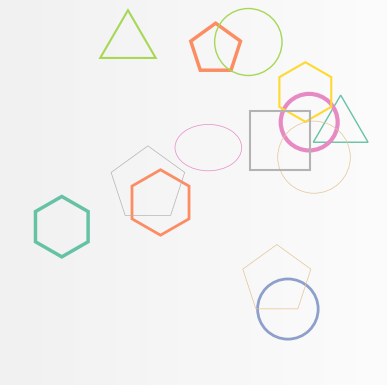[{"shape": "triangle", "thickness": 1, "radius": 0.41, "center": [0.879, 0.671]}, {"shape": "hexagon", "thickness": 2.5, "radius": 0.39, "center": [0.159, 0.411]}, {"shape": "pentagon", "thickness": 2.5, "radius": 0.34, "center": [0.556, 0.872]}, {"shape": "hexagon", "thickness": 2, "radius": 0.42, "center": [0.414, 0.474]}, {"shape": "circle", "thickness": 2, "radius": 0.39, "center": [0.743, 0.197]}, {"shape": "oval", "thickness": 0.5, "radius": 0.43, "center": [0.538, 0.617]}, {"shape": "circle", "thickness": 3, "radius": 0.37, "center": [0.798, 0.683]}, {"shape": "triangle", "thickness": 1.5, "radius": 0.41, "center": [0.33, 0.891]}, {"shape": "circle", "thickness": 1, "radius": 0.43, "center": [0.641, 0.891]}, {"shape": "hexagon", "thickness": 1.5, "radius": 0.39, "center": [0.788, 0.761]}, {"shape": "pentagon", "thickness": 0.5, "radius": 0.46, "center": [0.714, 0.272]}, {"shape": "circle", "thickness": 0.5, "radius": 0.47, "center": [0.81, 0.592]}, {"shape": "square", "thickness": 1.5, "radius": 0.39, "center": [0.722, 0.635]}, {"shape": "pentagon", "thickness": 0.5, "radius": 0.5, "center": [0.382, 0.521]}]